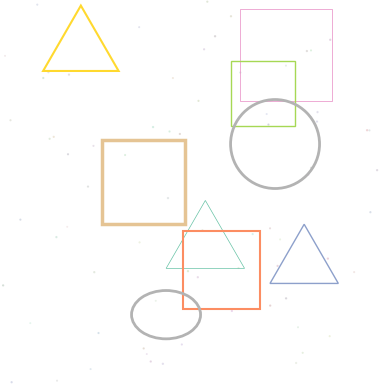[{"shape": "triangle", "thickness": 0.5, "radius": 0.59, "center": [0.533, 0.362]}, {"shape": "square", "thickness": 1.5, "radius": 0.5, "center": [0.576, 0.298]}, {"shape": "triangle", "thickness": 1, "radius": 0.51, "center": [0.79, 0.315]}, {"shape": "square", "thickness": 0.5, "radius": 0.59, "center": [0.743, 0.857]}, {"shape": "square", "thickness": 1, "radius": 0.42, "center": [0.683, 0.757]}, {"shape": "triangle", "thickness": 1.5, "radius": 0.57, "center": [0.21, 0.872]}, {"shape": "square", "thickness": 2.5, "radius": 0.54, "center": [0.373, 0.527]}, {"shape": "circle", "thickness": 2, "radius": 0.58, "center": [0.714, 0.626]}, {"shape": "oval", "thickness": 2, "radius": 0.45, "center": [0.431, 0.183]}]